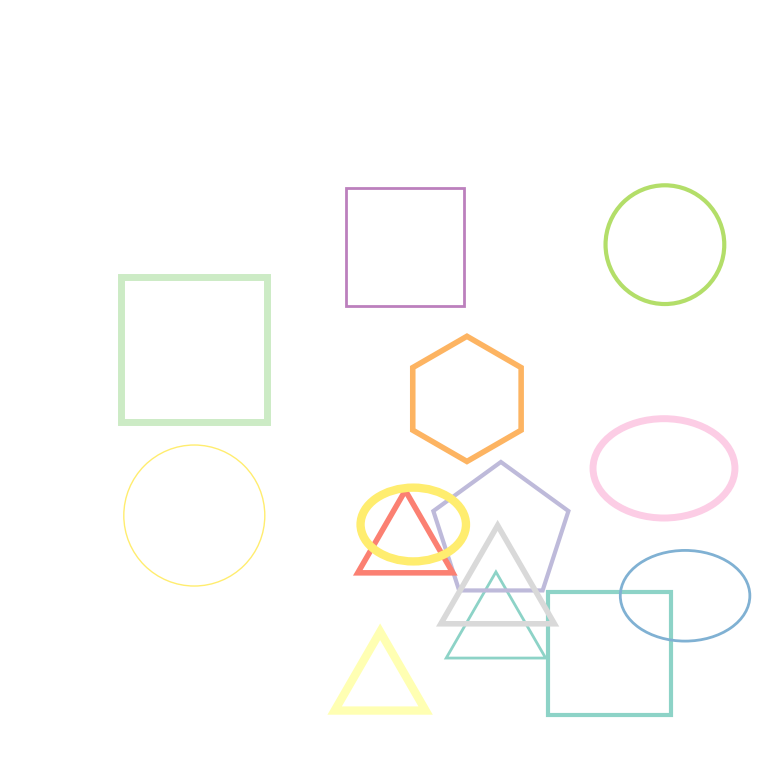[{"shape": "triangle", "thickness": 1, "radius": 0.37, "center": [0.644, 0.183]}, {"shape": "square", "thickness": 1.5, "radius": 0.4, "center": [0.792, 0.151]}, {"shape": "triangle", "thickness": 3, "radius": 0.34, "center": [0.494, 0.111]}, {"shape": "pentagon", "thickness": 1.5, "radius": 0.46, "center": [0.651, 0.308]}, {"shape": "triangle", "thickness": 2, "radius": 0.36, "center": [0.526, 0.292]}, {"shape": "oval", "thickness": 1, "radius": 0.42, "center": [0.89, 0.226]}, {"shape": "hexagon", "thickness": 2, "radius": 0.41, "center": [0.606, 0.482]}, {"shape": "circle", "thickness": 1.5, "radius": 0.39, "center": [0.864, 0.682]}, {"shape": "oval", "thickness": 2.5, "radius": 0.46, "center": [0.862, 0.392]}, {"shape": "triangle", "thickness": 2, "radius": 0.43, "center": [0.646, 0.232]}, {"shape": "square", "thickness": 1, "radius": 0.38, "center": [0.526, 0.679]}, {"shape": "square", "thickness": 2.5, "radius": 0.47, "center": [0.252, 0.547]}, {"shape": "oval", "thickness": 3, "radius": 0.34, "center": [0.537, 0.319]}, {"shape": "circle", "thickness": 0.5, "radius": 0.46, "center": [0.252, 0.33]}]